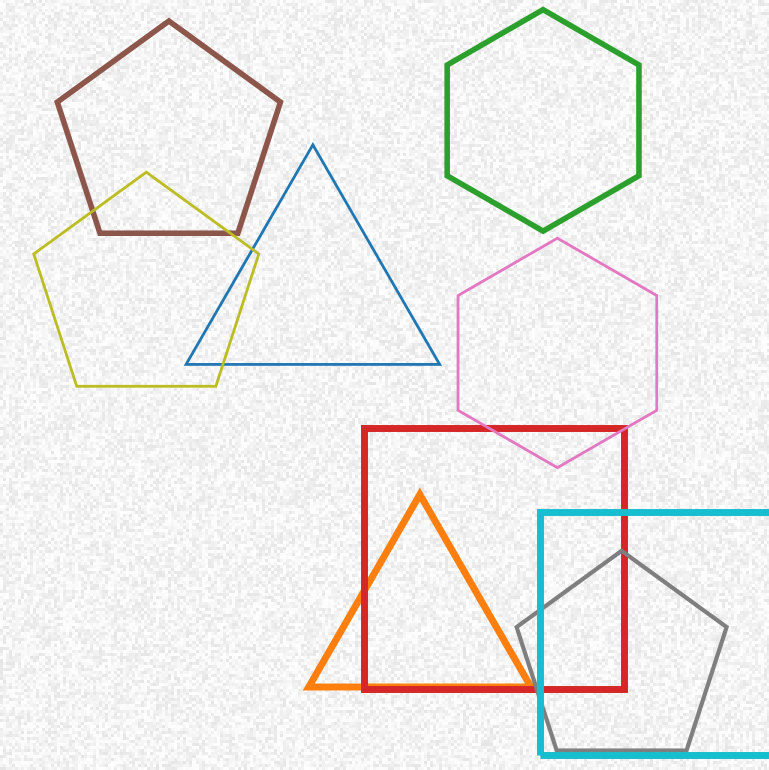[{"shape": "triangle", "thickness": 1, "radius": 0.95, "center": [0.406, 0.622]}, {"shape": "triangle", "thickness": 2.5, "radius": 0.83, "center": [0.545, 0.191]}, {"shape": "hexagon", "thickness": 2, "radius": 0.72, "center": [0.705, 0.844]}, {"shape": "square", "thickness": 2.5, "radius": 0.85, "center": [0.642, 0.275]}, {"shape": "pentagon", "thickness": 2, "radius": 0.76, "center": [0.219, 0.82]}, {"shape": "hexagon", "thickness": 1, "radius": 0.75, "center": [0.724, 0.542]}, {"shape": "pentagon", "thickness": 1.5, "radius": 0.72, "center": [0.807, 0.141]}, {"shape": "pentagon", "thickness": 1, "radius": 0.77, "center": [0.19, 0.623]}, {"shape": "square", "thickness": 2.5, "radius": 0.79, "center": [0.86, 0.177]}]